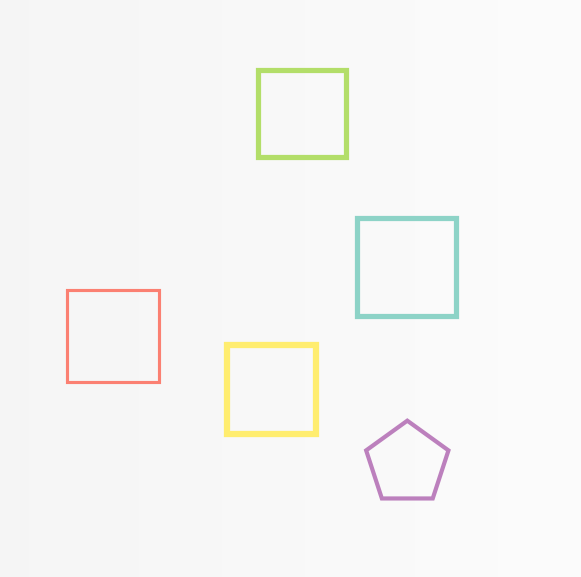[{"shape": "square", "thickness": 2.5, "radius": 0.43, "center": [0.699, 0.537]}, {"shape": "square", "thickness": 1.5, "radius": 0.4, "center": [0.195, 0.418]}, {"shape": "square", "thickness": 2.5, "radius": 0.38, "center": [0.52, 0.802]}, {"shape": "pentagon", "thickness": 2, "radius": 0.37, "center": [0.701, 0.196]}, {"shape": "square", "thickness": 3, "radius": 0.38, "center": [0.467, 0.325]}]